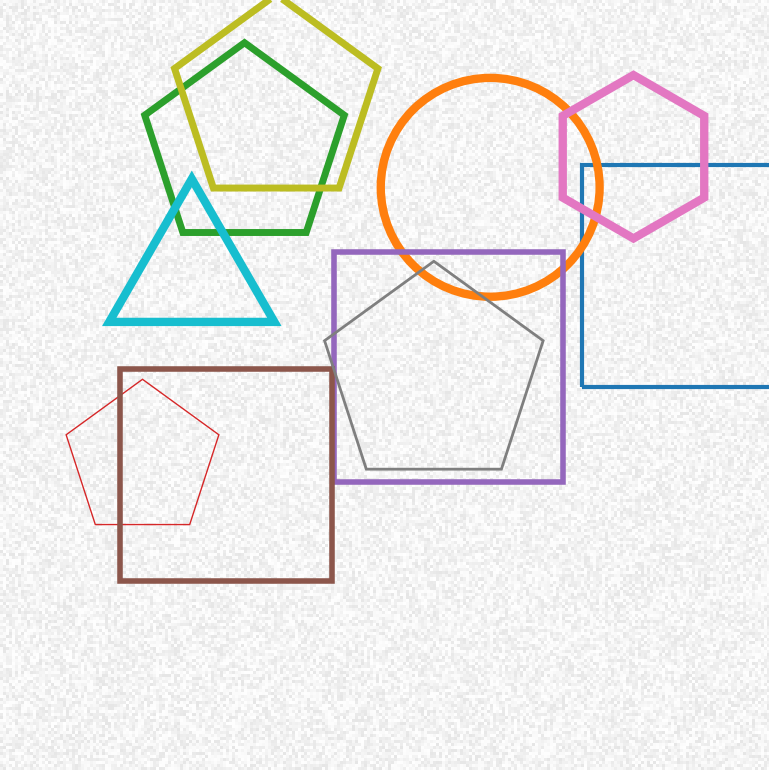[{"shape": "square", "thickness": 1.5, "radius": 0.72, "center": [0.9, 0.642]}, {"shape": "circle", "thickness": 3, "radius": 0.71, "center": [0.637, 0.757]}, {"shape": "pentagon", "thickness": 2.5, "radius": 0.68, "center": [0.318, 0.808]}, {"shape": "pentagon", "thickness": 0.5, "radius": 0.52, "center": [0.185, 0.403]}, {"shape": "square", "thickness": 2, "radius": 0.75, "center": [0.583, 0.523]}, {"shape": "square", "thickness": 2, "radius": 0.69, "center": [0.293, 0.383]}, {"shape": "hexagon", "thickness": 3, "radius": 0.53, "center": [0.823, 0.796]}, {"shape": "pentagon", "thickness": 1, "radius": 0.75, "center": [0.563, 0.511]}, {"shape": "pentagon", "thickness": 2.5, "radius": 0.69, "center": [0.359, 0.868]}, {"shape": "triangle", "thickness": 3, "radius": 0.62, "center": [0.249, 0.644]}]